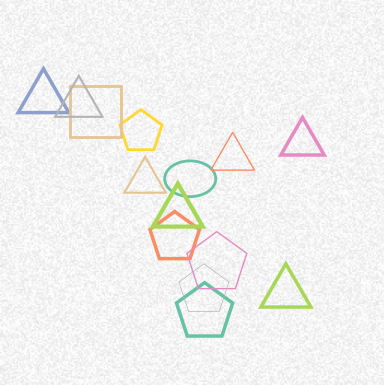[{"shape": "oval", "thickness": 2, "radius": 0.33, "center": [0.494, 0.536]}, {"shape": "pentagon", "thickness": 2.5, "radius": 0.38, "center": [0.531, 0.189]}, {"shape": "pentagon", "thickness": 2.5, "radius": 0.34, "center": [0.454, 0.383]}, {"shape": "triangle", "thickness": 1, "radius": 0.33, "center": [0.604, 0.591]}, {"shape": "triangle", "thickness": 2.5, "radius": 0.38, "center": [0.113, 0.746]}, {"shape": "triangle", "thickness": 2.5, "radius": 0.33, "center": [0.786, 0.63]}, {"shape": "pentagon", "thickness": 1, "radius": 0.41, "center": [0.563, 0.317]}, {"shape": "triangle", "thickness": 2.5, "radius": 0.37, "center": [0.742, 0.24]}, {"shape": "triangle", "thickness": 3, "radius": 0.37, "center": [0.462, 0.449]}, {"shape": "pentagon", "thickness": 2, "radius": 0.29, "center": [0.366, 0.658]}, {"shape": "triangle", "thickness": 1.5, "radius": 0.31, "center": [0.377, 0.531]}, {"shape": "square", "thickness": 2, "radius": 0.33, "center": [0.247, 0.711]}, {"shape": "triangle", "thickness": 1.5, "radius": 0.35, "center": [0.205, 0.732]}, {"shape": "pentagon", "thickness": 0.5, "radius": 0.34, "center": [0.53, 0.247]}]